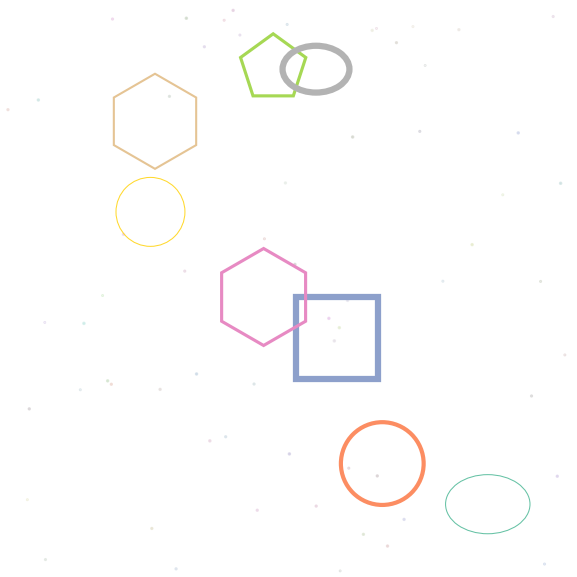[{"shape": "oval", "thickness": 0.5, "radius": 0.37, "center": [0.845, 0.126]}, {"shape": "circle", "thickness": 2, "radius": 0.36, "center": [0.662, 0.196]}, {"shape": "square", "thickness": 3, "radius": 0.36, "center": [0.583, 0.414]}, {"shape": "hexagon", "thickness": 1.5, "radius": 0.42, "center": [0.456, 0.485]}, {"shape": "pentagon", "thickness": 1.5, "radius": 0.3, "center": [0.473, 0.881]}, {"shape": "circle", "thickness": 0.5, "radius": 0.3, "center": [0.261, 0.632]}, {"shape": "hexagon", "thickness": 1, "radius": 0.41, "center": [0.268, 0.789]}, {"shape": "oval", "thickness": 3, "radius": 0.29, "center": [0.547, 0.879]}]